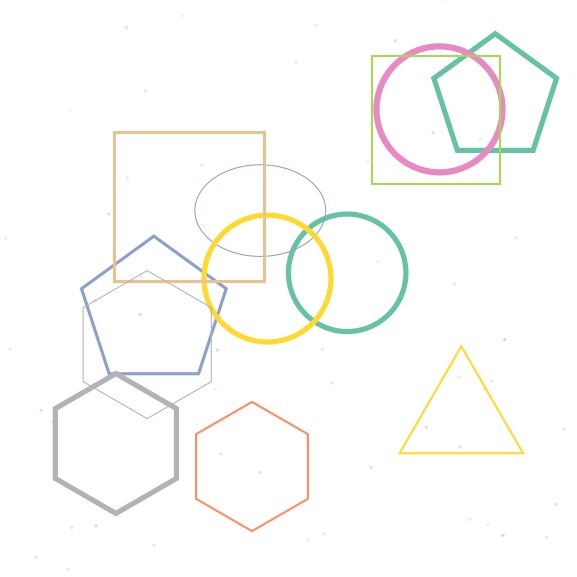[{"shape": "pentagon", "thickness": 2.5, "radius": 0.56, "center": [0.858, 0.829]}, {"shape": "circle", "thickness": 2.5, "radius": 0.51, "center": [0.601, 0.527]}, {"shape": "hexagon", "thickness": 1, "radius": 0.56, "center": [0.436, 0.191]}, {"shape": "oval", "thickness": 0.5, "radius": 0.57, "center": [0.451, 0.634]}, {"shape": "pentagon", "thickness": 1.5, "radius": 0.66, "center": [0.266, 0.459]}, {"shape": "circle", "thickness": 3, "radius": 0.55, "center": [0.761, 0.81]}, {"shape": "square", "thickness": 1, "radius": 0.55, "center": [0.755, 0.791]}, {"shape": "circle", "thickness": 2.5, "radius": 0.55, "center": [0.463, 0.517]}, {"shape": "triangle", "thickness": 1, "radius": 0.62, "center": [0.799, 0.276]}, {"shape": "square", "thickness": 1.5, "radius": 0.65, "center": [0.327, 0.642]}, {"shape": "hexagon", "thickness": 0.5, "radius": 0.64, "center": [0.255, 0.402]}, {"shape": "hexagon", "thickness": 2.5, "radius": 0.61, "center": [0.201, 0.231]}]